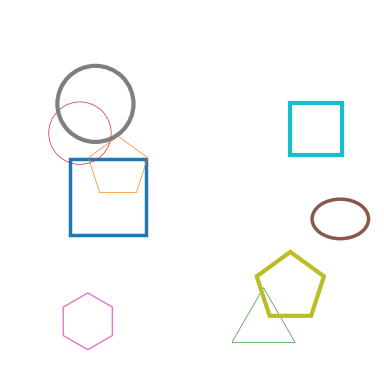[{"shape": "square", "thickness": 2.5, "radius": 0.49, "center": [0.28, 0.488]}, {"shape": "pentagon", "thickness": 0.5, "radius": 0.41, "center": [0.307, 0.565]}, {"shape": "triangle", "thickness": 0.5, "radius": 0.47, "center": [0.684, 0.158]}, {"shape": "circle", "thickness": 0.5, "radius": 0.41, "center": [0.208, 0.654]}, {"shape": "oval", "thickness": 2.5, "radius": 0.37, "center": [0.884, 0.431]}, {"shape": "hexagon", "thickness": 1, "radius": 0.37, "center": [0.228, 0.165]}, {"shape": "circle", "thickness": 3, "radius": 0.49, "center": [0.248, 0.73]}, {"shape": "pentagon", "thickness": 3, "radius": 0.46, "center": [0.754, 0.254]}, {"shape": "square", "thickness": 3, "radius": 0.34, "center": [0.821, 0.665]}]